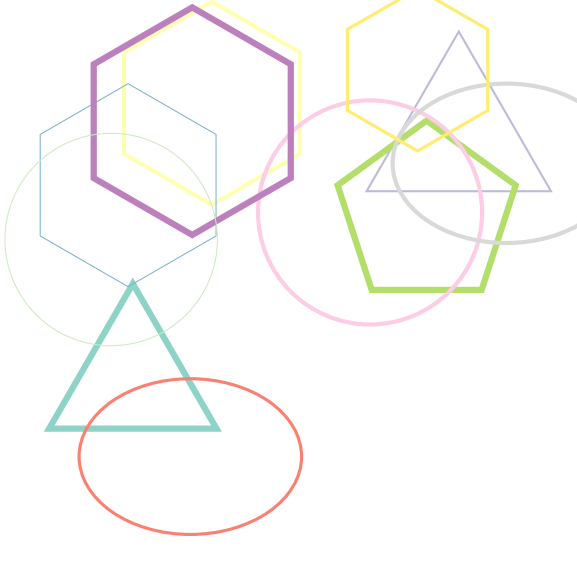[{"shape": "triangle", "thickness": 3, "radius": 0.84, "center": [0.23, 0.341]}, {"shape": "hexagon", "thickness": 2, "radius": 0.88, "center": [0.367, 0.821]}, {"shape": "triangle", "thickness": 1, "radius": 0.92, "center": [0.794, 0.76]}, {"shape": "oval", "thickness": 1.5, "radius": 0.96, "center": [0.33, 0.209]}, {"shape": "hexagon", "thickness": 0.5, "radius": 0.88, "center": [0.222, 0.678]}, {"shape": "pentagon", "thickness": 3, "radius": 0.81, "center": [0.739, 0.628]}, {"shape": "circle", "thickness": 2, "radius": 0.97, "center": [0.641, 0.631]}, {"shape": "oval", "thickness": 2, "radius": 0.99, "center": [0.877, 0.716]}, {"shape": "hexagon", "thickness": 3, "radius": 0.99, "center": [0.333, 0.789]}, {"shape": "circle", "thickness": 0.5, "radius": 0.92, "center": [0.193, 0.584]}, {"shape": "hexagon", "thickness": 1.5, "radius": 0.7, "center": [0.723, 0.878]}]